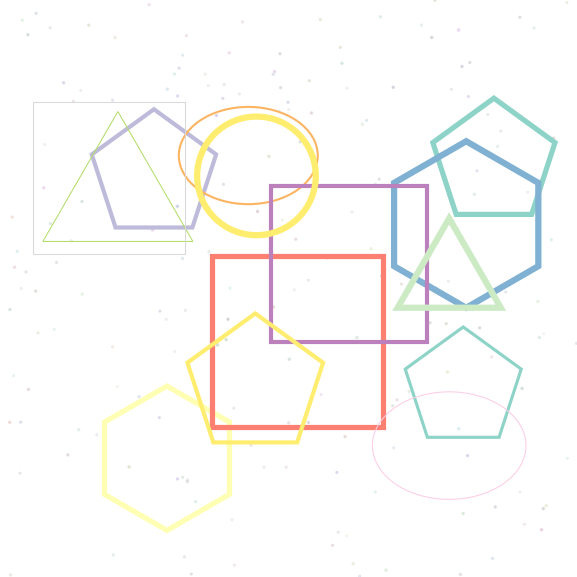[{"shape": "pentagon", "thickness": 1.5, "radius": 0.53, "center": [0.802, 0.327]}, {"shape": "pentagon", "thickness": 2.5, "radius": 0.56, "center": [0.855, 0.718]}, {"shape": "hexagon", "thickness": 2.5, "radius": 0.62, "center": [0.289, 0.206]}, {"shape": "pentagon", "thickness": 2, "radius": 0.57, "center": [0.267, 0.697]}, {"shape": "square", "thickness": 2.5, "radius": 0.74, "center": [0.515, 0.409]}, {"shape": "hexagon", "thickness": 3, "radius": 0.72, "center": [0.807, 0.61]}, {"shape": "oval", "thickness": 1, "radius": 0.6, "center": [0.43, 0.73]}, {"shape": "triangle", "thickness": 0.5, "radius": 0.75, "center": [0.204, 0.656]}, {"shape": "oval", "thickness": 0.5, "radius": 0.67, "center": [0.778, 0.228]}, {"shape": "square", "thickness": 0.5, "radius": 0.66, "center": [0.189, 0.69]}, {"shape": "square", "thickness": 2, "radius": 0.67, "center": [0.604, 0.542]}, {"shape": "triangle", "thickness": 3, "radius": 0.52, "center": [0.778, 0.518]}, {"shape": "circle", "thickness": 3, "radius": 0.51, "center": [0.444, 0.695]}, {"shape": "pentagon", "thickness": 2, "radius": 0.62, "center": [0.442, 0.333]}]